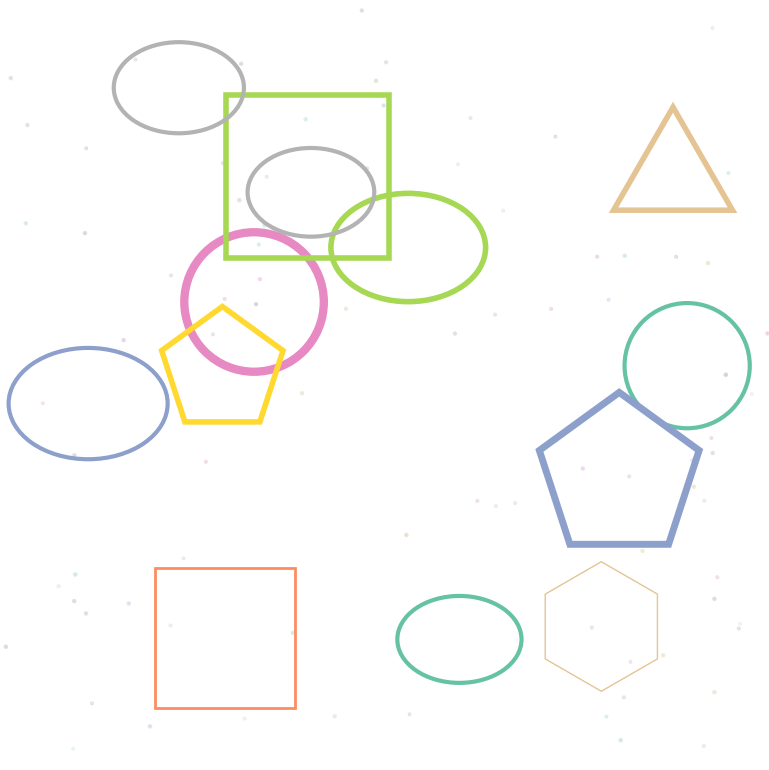[{"shape": "circle", "thickness": 1.5, "radius": 0.41, "center": [0.892, 0.525]}, {"shape": "oval", "thickness": 1.5, "radius": 0.4, "center": [0.597, 0.17]}, {"shape": "square", "thickness": 1, "radius": 0.45, "center": [0.292, 0.171]}, {"shape": "pentagon", "thickness": 2.5, "radius": 0.55, "center": [0.804, 0.381]}, {"shape": "oval", "thickness": 1.5, "radius": 0.52, "center": [0.114, 0.476]}, {"shape": "circle", "thickness": 3, "radius": 0.45, "center": [0.33, 0.608]}, {"shape": "square", "thickness": 2, "radius": 0.53, "center": [0.399, 0.771]}, {"shape": "oval", "thickness": 2, "radius": 0.5, "center": [0.53, 0.679]}, {"shape": "pentagon", "thickness": 2, "radius": 0.41, "center": [0.289, 0.519]}, {"shape": "hexagon", "thickness": 0.5, "radius": 0.42, "center": [0.781, 0.186]}, {"shape": "triangle", "thickness": 2, "radius": 0.45, "center": [0.874, 0.772]}, {"shape": "oval", "thickness": 1.5, "radius": 0.41, "center": [0.404, 0.75]}, {"shape": "oval", "thickness": 1.5, "radius": 0.42, "center": [0.232, 0.886]}]